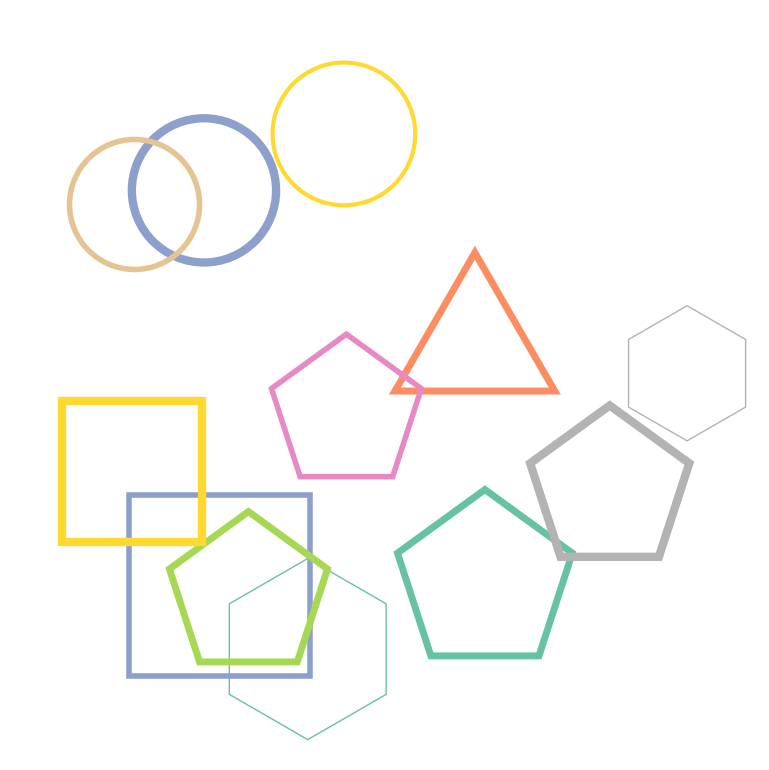[{"shape": "pentagon", "thickness": 2.5, "radius": 0.6, "center": [0.63, 0.245]}, {"shape": "hexagon", "thickness": 0.5, "radius": 0.59, "center": [0.4, 0.157]}, {"shape": "triangle", "thickness": 2.5, "radius": 0.6, "center": [0.617, 0.552]}, {"shape": "square", "thickness": 2, "radius": 0.59, "center": [0.285, 0.239]}, {"shape": "circle", "thickness": 3, "radius": 0.47, "center": [0.265, 0.753]}, {"shape": "pentagon", "thickness": 2, "radius": 0.51, "center": [0.45, 0.464]}, {"shape": "pentagon", "thickness": 2.5, "radius": 0.54, "center": [0.323, 0.228]}, {"shape": "square", "thickness": 3, "radius": 0.46, "center": [0.171, 0.387]}, {"shape": "circle", "thickness": 1.5, "radius": 0.46, "center": [0.447, 0.826]}, {"shape": "circle", "thickness": 2, "radius": 0.42, "center": [0.175, 0.734]}, {"shape": "hexagon", "thickness": 0.5, "radius": 0.44, "center": [0.892, 0.515]}, {"shape": "pentagon", "thickness": 3, "radius": 0.54, "center": [0.792, 0.365]}]